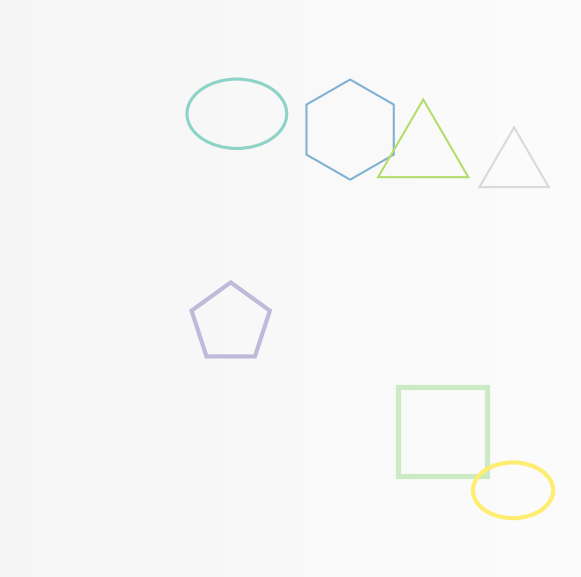[{"shape": "oval", "thickness": 1.5, "radius": 0.43, "center": [0.407, 0.802]}, {"shape": "pentagon", "thickness": 2, "radius": 0.35, "center": [0.397, 0.439]}, {"shape": "hexagon", "thickness": 1, "radius": 0.43, "center": [0.602, 0.775]}, {"shape": "triangle", "thickness": 1, "radius": 0.45, "center": [0.728, 0.737]}, {"shape": "triangle", "thickness": 1, "radius": 0.34, "center": [0.884, 0.71]}, {"shape": "square", "thickness": 2.5, "radius": 0.38, "center": [0.761, 0.252]}, {"shape": "oval", "thickness": 2, "radius": 0.34, "center": [0.883, 0.15]}]